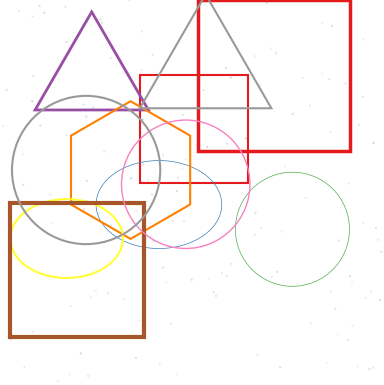[{"shape": "square", "thickness": 1.5, "radius": 0.7, "center": [0.505, 0.665]}, {"shape": "square", "thickness": 2.5, "radius": 0.98, "center": [0.712, 0.803]}, {"shape": "oval", "thickness": 0.5, "radius": 0.82, "center": [0.413, 0.469]}, {"shape": "circle", "thickness": 0.5, "radius": 0.74, "center": [0.76, 0.405]}, {"shape": "triangle", "thickness": 2, "radius": 0.85, "center": [0.238, 0.799]}, {"shape": "hexagon", "thickness": 1.5, "radius": 0.89, "center": [0.339, 0.558]}, {"shape": "oval", "thickness": 1.5, "radius": 0.73, "center": [0.173, 0.38]}, {"shape": "square", "thickness": 3, "radius": 0.87, "center": [0.2, 0.298]}, {"shape": "circle", "thickness": 1, "radius": 0.83, "center": [0.482, 0.521]}, {"shape": "circle", "thickness": 1.5, "radius": 0.96, "center": [0.224, 0.558]}, {"shape": "triangle", "thickness": 1.5, "radius": 0.99, "center": [0.534, 0.817]}]